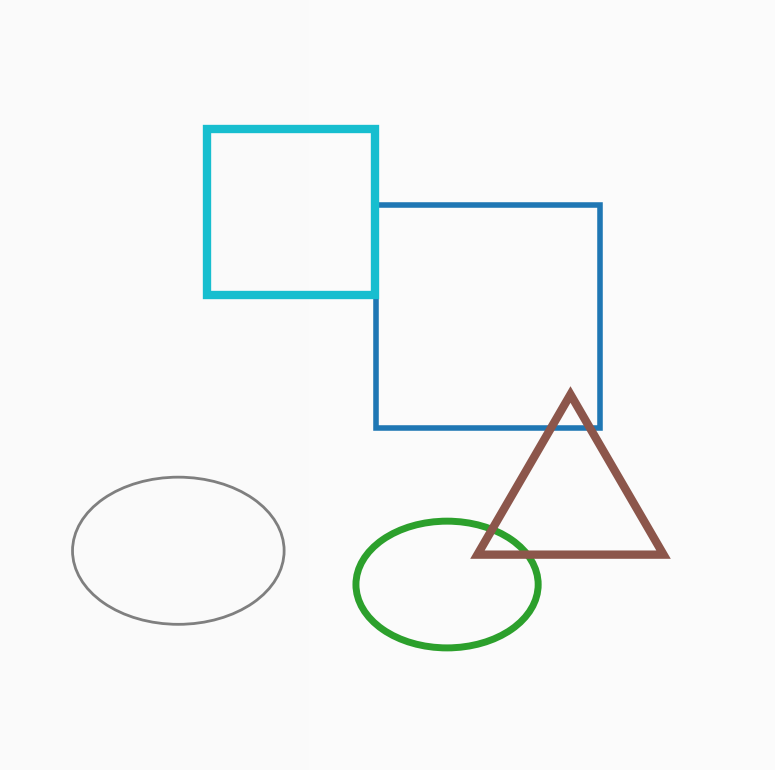[{"shape": "square", "thickness": 2, "radius": 0.72, "center": [0.63, 0.589]}, {"shape": "oval", "thickness": 2.5, "radius": 0.59, "center": [0.577, 0.241]}, {"shape": "triangle", "thickness": 3, "radius": 0.69, "center": [0.736, 0.349]}, {"shape": "oval", "thickness": 1, "radius": 0.68, "center": [0.23, 0.285]}, {"shape": "square", "thickness": 3, "radius": 0.54, "center": [0.375, 0.725]}]